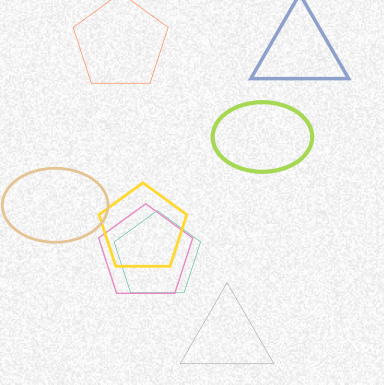[{"shape": "pentagon", "thickness": 0.5, "radius": 0.59, "center": [0.409, 0.335]}, {"shape": "pentagon", "thickness": 0.5, "radius": 0.65, "center": [0.313, 0.889]}, {"shape": "triangle", "thickness": 2.5, "radius": 0.73, "center": [0.779, 0.869]}, {"shape": "pentagon", "thickness": 1, "radius": 0.64, "center": [0.378, 0.342]}, {"shape": "oval", "thickness": 3, "radius": 0.65, "center": [0.682, 0.644]}, {"shape": "pentagon", "thickness": 2, "radius": 0.6, "center": [0.371, 0.405]}, {"shape": "oval", "thickness": 2, "radius": 0.69, "center": [0.143, 0.467]}, {"shape": "triangle", "thickness": 0.5, "radius": 0.7, "center": [0.59, 0.126]}]